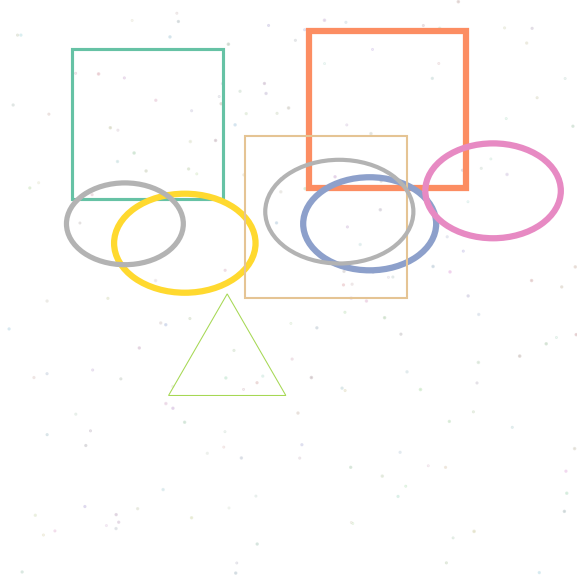[{"shape": "square", "thickness": 1.5, "radius": 0.65, "center": [0.255, 0.785]}, {"shape": "square", "thickness": 3, "radius": 0.68, "center": [0.67, 0.81]}, {"shape": "oval", "thickness": 3, "radius": 0.58, "center": [0.64, 0.612]}, {"shape": "oval", "thickness": 3, "radius": 0.59, "center": [0.854, 0.669]}, {"shape": "triangle", "thickness": 0.5, "radius": 0.59, "center": [0.393, 0.373]}, {"shape": "oval", "thickness": 3, "radius": 0.61, "center": [0.32, 0.578]}, {"shape": "square", "thickness": 1, "radius": 0.7, "center": [0.565, 0.624]}, {"shape": "oval", "thickness": 2, "radius": 0.64, "center": [0.588, 0.633]}, {"shape": "oval", "thickness": 2.5, "radius": 0.51, "center": [0.216, 0.612]}]